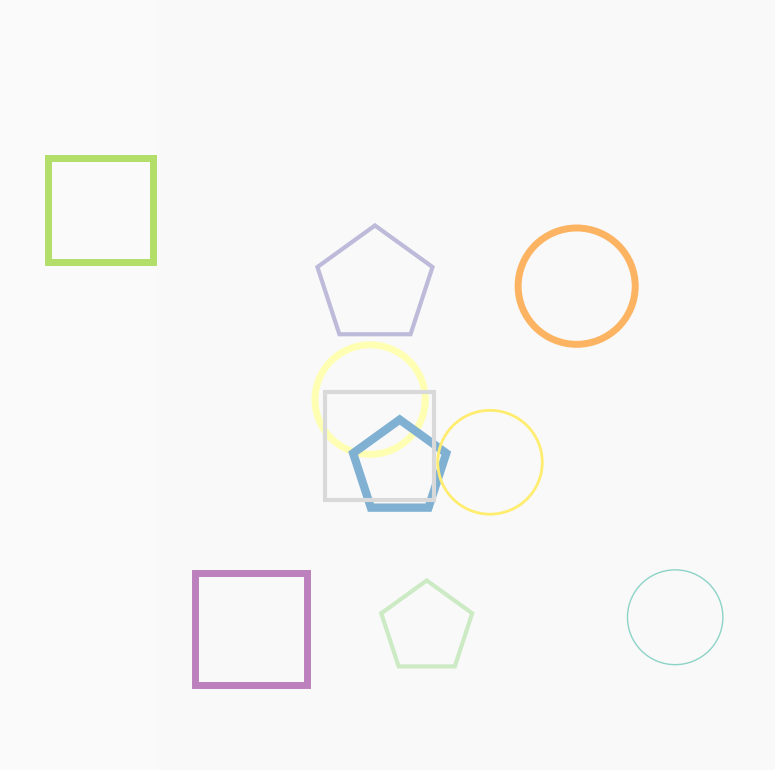[{"shape": "circle", "thickness": 0.5, "radius": 0.31, "center": [0.871, 0.198]}, {"shape": "circle", "thickness": 2.5, "radius": 0.36, "center": [0.478, 0.481]}, {"shape": "pentagon", "thickness": 1.5, "radius": 0.39, "center": [0.484, 0.629]}, {"shape": "pentagon", "thickness": 3, "radius": 0.32, "center": [0.516, 0.392]}, {"shape": "circle", "thickness": 2.5, "radius": 0.38, "center": [0.744, 0.628]}, {"shape": "square", "thickness": 2.5, "radius": 0.34, "center": [0.129, 0.727]}, {"shape": "square", "thickness": 1.5, "radius": 0.35, "center": [0.49, 0.421]}, {"shape": "square", "thickness": 2.5, "radius": 0.36, "center": [0.324, 0.183]}, {"shape": "pentagon", "thickness": 1.5, "radius": 0.31, "center": [0.551, 0.184]}, {"shape": "circle", "thickness": 1, "radius": 0.34, "center": [0.632, 0.4]}]